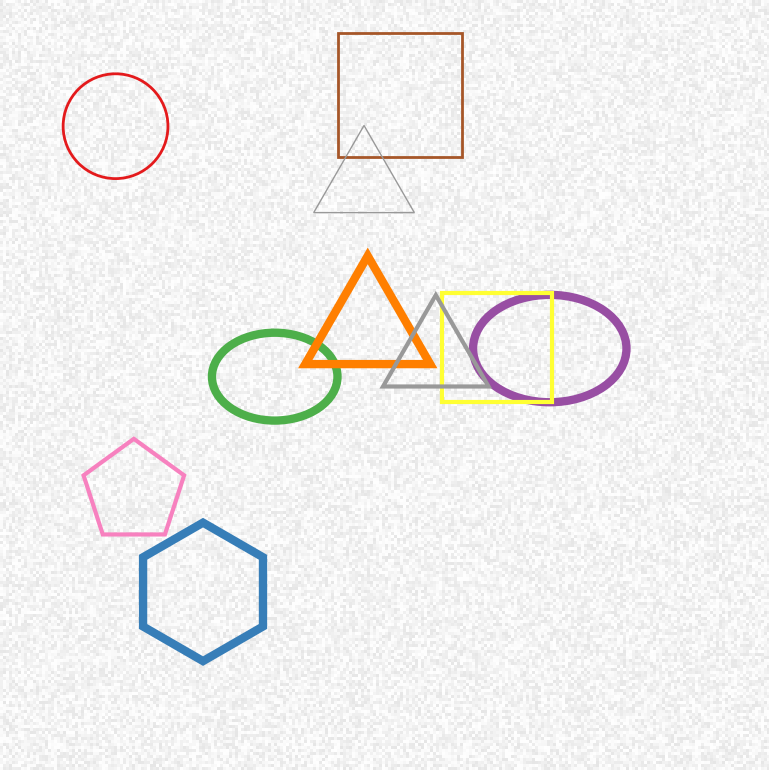[{"shape": "circle", "thickness": 1, "radius": 0.34, "center": [0.15, 0.836]}, {"shape": "hexagon", "thickness": 3, "radius": 0.45, "center": [0.264, 0.231]}, {"shape": "oval", "thickness": 3, "radius": 0.41, "center": [0.357, 0.511]}, {"shape": "oval", "thickness": 3, "radius": 0.5, "center": [0.714, 0.547]}, {"shape": "triangle", "thickness": 3, "radius": 0.47, "center": [0.478, 0.574]}, {"shape": "square", "thickness": 1.5, "radius": 0.36, "center": [0.646, 0.549]}, {"shape": "square", "thickness": 1, "radius": 0.4, "center": [0.519, 0.877]}, {"shape": "pentagon", "thickness": 1.5, "radius": 0.34, "center": [0.174, 0.361]}, {"shape": "triangle", "thickness": 1.5, "radius": 0.4, "center": [0.566, 0.538]}, {"shape": "triangle", "thickness": 0.5, "radius": 0.38, "center": [0.473, 0.762]}]